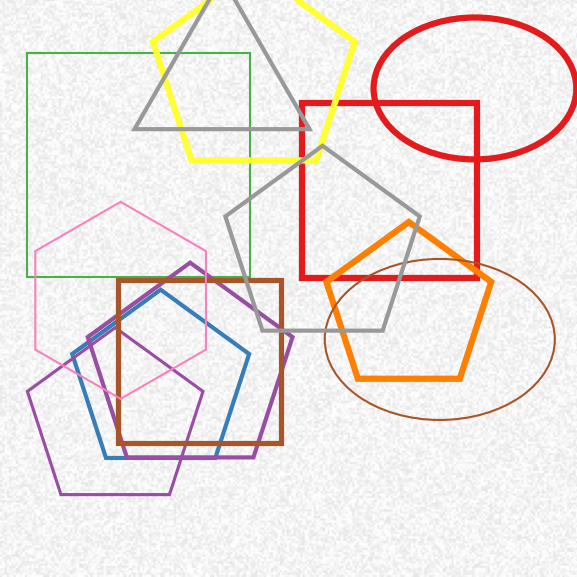[{"shape": "oval", "thickness": 3, "radius": 0.88, "center": [0.822, 0.846]}, {"shape": "square", "thickness": 3, "radius": 0.76, "center": [0.674, 0.669]}, {"shape": "pentagon", "thickness": 2, "radius": 0.81, "center": [0.278, 0.336]}, {"shape": "square", "thickness": 1, "radius": 0.97, "center": [0.24, 0.714]}, {"shape": "pentagon", "thickness": 1.5, "radius": 0.8, "center": [0.199, 0.272]}, {"shape": "pentagon", "thickness": 2, "radius": 0.93, "center": [0.329, 0.358]}, {"shape": "pentagon", "thickness": 3, "radius": 0.75, "center": [0.708, 0.465]}, {"shape": "pentagon", "thickness": 3, "radius": 0.92, "center": [0.44, 0.87]}, {"shape": "oval", "thickness": 1, "radius": 1.0, "center": [0.762, 0.411]}, {"shape": "square", "thickness": 2.5, "radius": 0.71, "center": [0.345, 0.372]}, {"shape": "hexagon", "thickness": 1, "radius": 0.85, "center": [0.209, 0.479]}, {"shape": "pentagon", "thickness": 2, "radius": 0.88, "center": [0.559, 0.57]}, {"shape": "triangle", "thickness": 2, "radius": 0.87, "center": [0.384, 0.863]}]